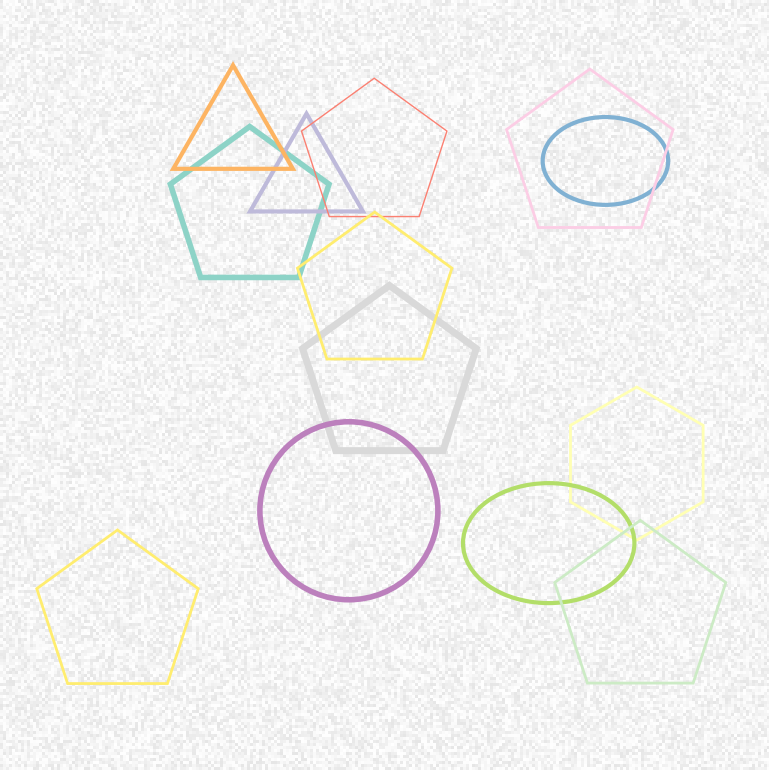[{"shape": "pentagon", "thickness": 2, "radius": 0.54, "center": [0.324, 0.727]}, {"shape": "hexagon", "thickness": 1, "radius": 0.5, "center": [0.827, 0.398]}, {"shape": "triangle", "thickness": 1.5, "radius": 0.42, "center": [0.398, 0.768]}, {"shape": "pentagon", "thickness": 0.5, "radius": 0.5, "center": [0.486, 0.799]}, {"shape": "oval", "thickness": 1.5, "radius": 0.41, "center": [0.786, 0.791]}, {"shape": "triangle", "thickness": 1.5, "radius": 0.45, "center": [0.303, 0.826]}, {"shape": "oval", "thickness": 1.5, "radius": 0.56, "center": [0.713, 0.295]}, {"shape": "pentagon", "thickness": 1, "radius": 0.57, "center": [0.766, 0.797]}, {"shape": "pentagon", "thickness": 2.5, "radius": 0.59, "center": [0.506, 0.511]}, {"shape": "circle", "thickness": 2, "radius": 0.58, "center": [0.453, 0.337]}, {"shape": "pentagon", "thickness": 1, "radius": 0.58, "center": [0.832, 0.207]}, {"shape": "pentagon", "thickness": 1, "radius": 0.53, "center": [0.487, 0.619]}, {"shape": "pentagon", "thickness": 1, "radius": 0.55, "center": [0.153, 0.201]}]